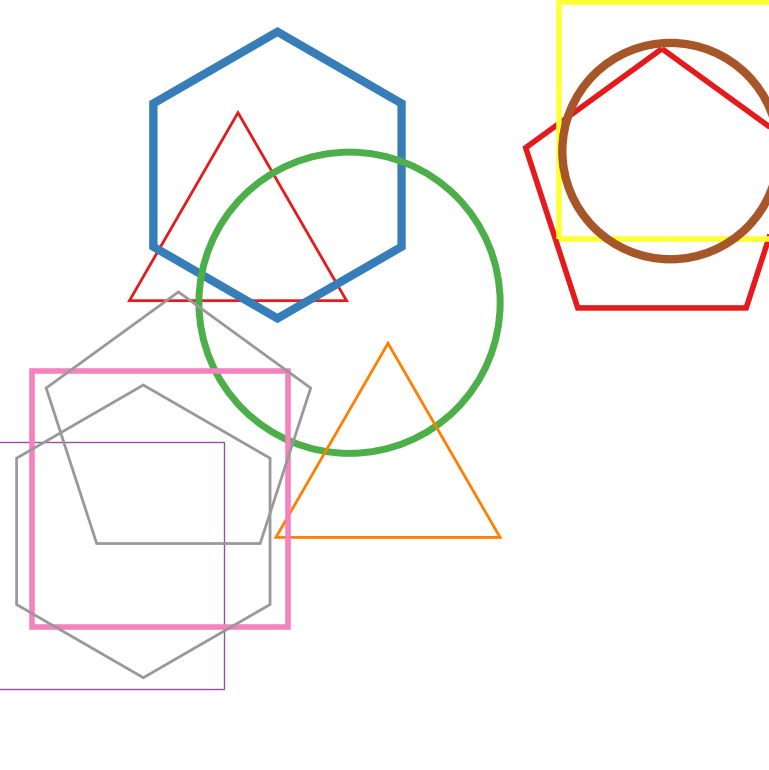[{"shape": "pentagon", "thickness": 2, "radius": 0.93, "center": [0.86, 0.751]}, {"shape": "triangle", "thickness": 1, "radius": 0.81, "center": [0.309, 0.691]}, {"shape": "hexagon", "thickness": 3, "radius": 0.93, "center": [0.36, 0.773]}, {"shape": "circle", "thickness": 2.5, "radius": 0.98, "center": [0.454, 0.607]}, {"shape": "square", "thickness": 0.5, "radius": 0.8, "center": [0.13, 0.265]}, {"shape": "triangle", "thickness": 1, "radius": 0.84, "center": [0.504, 0.386]}, {"shape": "square", "thickness": 2, "radius": 0.77, "center": [0.88, 0.843]}, {"shape": "circle", "thickness": 3, "radius": 0.7, "center": [0.871, 0.804]}, {"shape": "square", "thickness": 2, "radius": 0.83, "center": [0.208, 0.352]}, {"shape": "pentagon", "thickness": 1, "radius": 0.9, "center": [0.232, 0.44]}, {"shape": "hexagon", "thickness": 1, "radius": 0.95, "center": [0.186, 0.31]}]